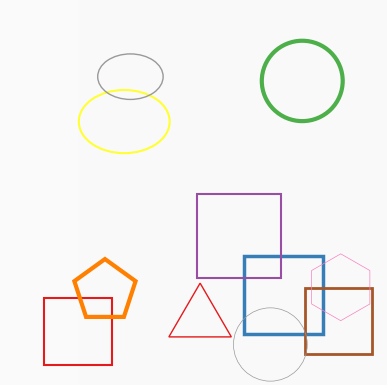[{"shape": "triangle", "thickness": 1, "radius": 0.47, "center": [0.516, 0.171]}, {"shape": "square", "thickness": 1.5, "radius": 0.44, "center": [0.201, 0.139]}, {"shape": "square", "thickness": 2.5, "radius": 0.51, "center": [0.733, 0.233]}, {"shape": "circle", "thickness": 3, "radius": 0.52, "center": [0.78, 0.79]}, {"shape": "square", "thickness": 1.5, "radius": 0.54, "center": [0.616, 0.386]}, {"shape": "pentagon", "thickness": 3, "radius": 0.42, "center": [0.271, 0.244]}, {"shape": "oval", "thickness": 1.5, "radius": 0.59, "center": [0.321, 0.684]}, {"shape": "square", "thickness": 2, "radius": 0.43, "center": [0.875, 0.167]}, {"shape": "hexagon", "thickness": 0.5, "radius": 0.43, "center": [0.879, 0.254]}, {"shape": "circle", "thickness": 0.5, "radius": 0.48, "center": [0.698, 0.105]}, {"shape": "oval", "thickness": 1, "radius": 0.42, "center": [0.337, 0.801]}]